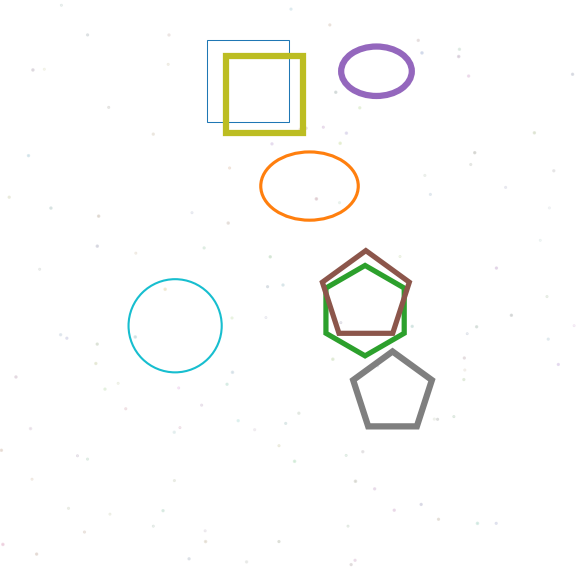[{"shape": "square", "thickness": 0.5, "radius": 0.36, "center": [0.43, 0.859]}, {"shape": "oval", "thickness": 1.5, "radius": 0.42, "center": [0.536, 0.677]}, {"shape": "hexagon", "thickness": 2.5, "radius": 0.39, "center": [0.632, 0.461]}, {"shape": "oval", "thickness": 3, "radius": 0.31, "center": [0.652, 0.876]}, {"shape": "pentagon", "thickness": 2.5, "radius": 0.4, "center": [0.633, 0.486]}, {"shape": "pentagon", "thickness": 3, "radius": 0.36, "center": [0.68, 0.319]}, {"shape": "square", "thickness": 3, "radius": 0.33, "center": [0.458, 0.836]}, {"shape": "circle", "thickness": 1, "radius": 0.4, "center": [0.303, 0.435]}]